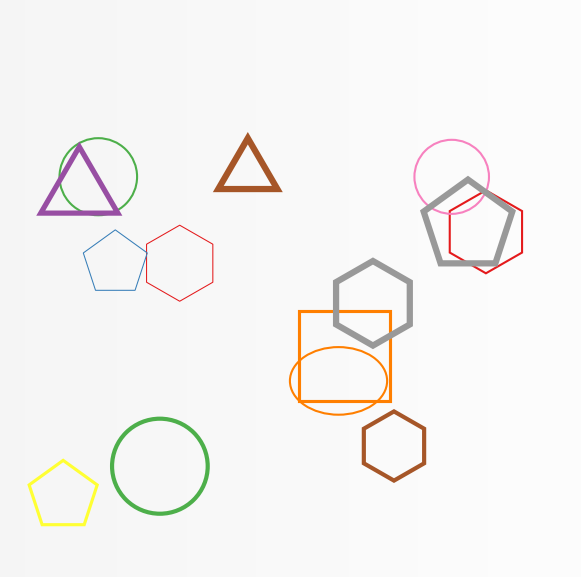[{"shape": "hexagon", "thickness": 0.5, "radius": 0.33, "center": [0.309, 0.543]}, {"shape": "hexagon", "thickness": 1, "radius": 0.36, "center": [0.836, 0.598]}, {"shape": "pentagon", "thickness": 0.5, "radius": 0.29, "center": [0.198, 0.543]}, {"shape": "circle", "thickness": 1, "radius": 0.33, "center": [0.169, 0.693]}, {"shape": "circle", "thickness": 2, "radius": 0.41, "center": [0.275, 0.192]}, {"shape": "triangle", "thickness": 2.5, "radius": 0.38, "center": [0.136, 0.668]}, {"shape": "square", "thickness": 1.5, "radius": 0.39, "center": [0.592, 0.382]}, {"shape": "oval", "thickness": 1, "radius": 0.42, "center": [0.582, 0.34]}, {"shape": "pentagon", "thickness": 1.5, "radius": 0.31, "center": [0.109, 0.14]}, {"shape": "triangle", "thickness": 3, "radius": 0.29, "center": [0.426, 0.701]}, {"shape": "hexagon", "thickness": 2, "radius": 0.3, "center": [0.678, 0.227]}, {"shape": "circle", "thickness": 1, "radius": 0.32, "center": [0.777, 0.693]}, {"shape": "pentagon", "thickness": 3, "radius": 0.4, "center": [0.805, 0.608]}, {"shape": "hexagon", "thickness": 3, "radius": 0.37, "center": [0.642, 0.474]}]